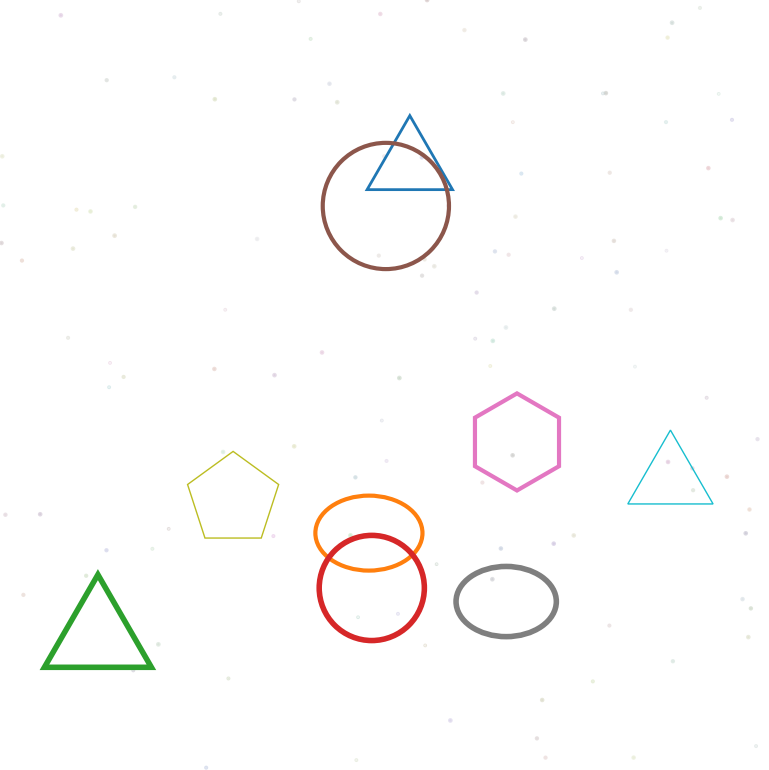[{"shape": "triangle", "thickness": 1, "radius": 0.32, "center": [0.532, 0.786]}, {"shape": "oval", "thickness": 1.5, "radius": 0.35, "center": [0.479, 0.308]}, {"shape": "triangle", "thickness": 2, "radius": 0.4, "center": [0.127, 0.173]}, {"shape": "circle", "thickness": 2, "radius": 0.34, "center": [0.483, 0.236]}, {"shape": "circle", "thickness": 1.5, "radius": 0.41, "center": [0.501, 0.733]}, {"shape": "hexagon", "thickness": 1.5, "radius": 0.32, "center": [0.671, 0.426]}, {"shape": "oval", "thickness": 2, "radius": 0.33, "center": [0.657, 0.219]}, {"shape": "pentagon", "thickness": 0.5, "radius": 0.31, "center": [0.303, 0.352]}, {"shape": "triangle", "thickness": 0.5, "radius": 0.32, "center": [0.871, 0.377]}]